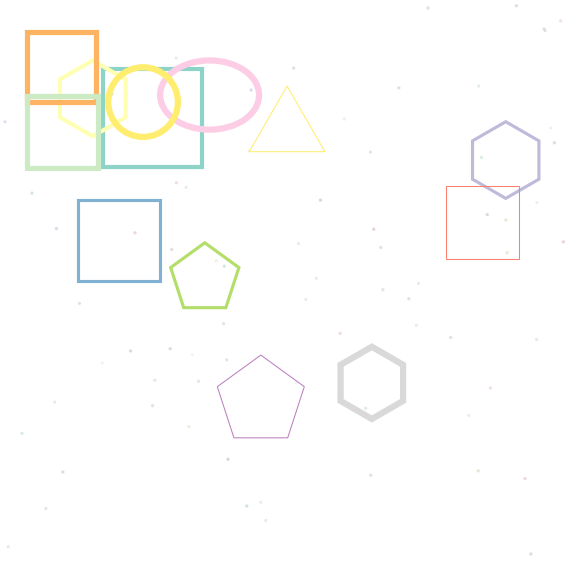[{"shape": "square", "thickness": 2, "radius": 0.43, "center": [0.264, 0.794]}, {"shape": "hexagon", "thickness": 2, "radius": 0.33, "center": [0.161, 0.829]}, {"shape": "hexagon", "thickness": 1.5, "radius": 0.33, "center": [0.876, 0.722]}, {"shape": "square", "thickness": 0.5, "radius": 0.32, "center": [0.836, 0.613]}, {"shape": "square", "thickness": 1.5, "radius": 0.35, "center": [0.206, 0.582]}, {"shape": "square", "thickness": 2.5, "radius": 0.3, "center": [0.107, 0.883]}, {"shape": "pentagon", "thickness": 1.5, "radius": 0.31, "center": [0.355, 0.517]}, {"shape": "oval", "thickness": 3, "radius": 0.43, "center": [0.363, 0.835]}, {"shape": "hexagon", "thickness": 3, "radius": 0.31, "center": [0.644, 0.336]}, {"shape": "pentagon", "thickness": 0.5, "radius": 0.4, "center": [0.452, 0.305]}, {"shape": "square", "thickness": 2.5, "radius": 0.31, "center": [0.108, 0.771]}, {"shape": "triangle", "thickness": 0.5, "radius": 0.38, "center": [0.497, 0.774]}, {"shape": "circle", "thickness": 3, "radius": 0.3, "center": [0.248, 0.822]}]